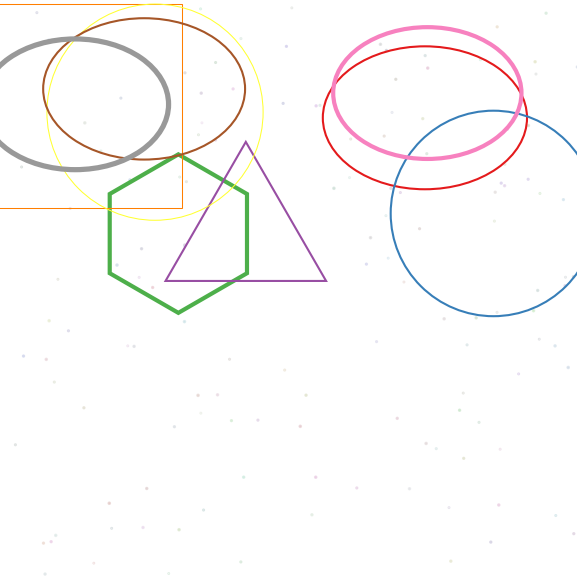[{"shape": "oval", "thickness": 1, "radius": 0.88, "center": [0.736, 0.795]}, {"shape": "circle", "thickness": 1, "radius": 0.89, "center": [0.854, 0.63]}, {"shape": "hexagon", "thickness": 2, "radius": 0.69, "center": [0.309, 0.595]}, {"shape": "triangle", "thickness": 1, "radius": 0.8, "center": [0.426, 0.593]}, {"shape": "square", "thickness": 0.5, "radius": 0.89, "center": [0.138, 0.815]}, {"shape": "circle", "thickness": 0.5, "radius": 0.94, "center": [0.268, 0.805]}, {"shape": "oval", "thickness": 1, "radius": 0.87, "center": [0.25, 0.845]}, {"shape": "oval", "thickness": 2, "radius": 0.82, "center": [0.74, 0.838]}, {"shape": "oval", "thickness": 2.5, "radius": 0.81, "center": [0.13, 0.819]}]